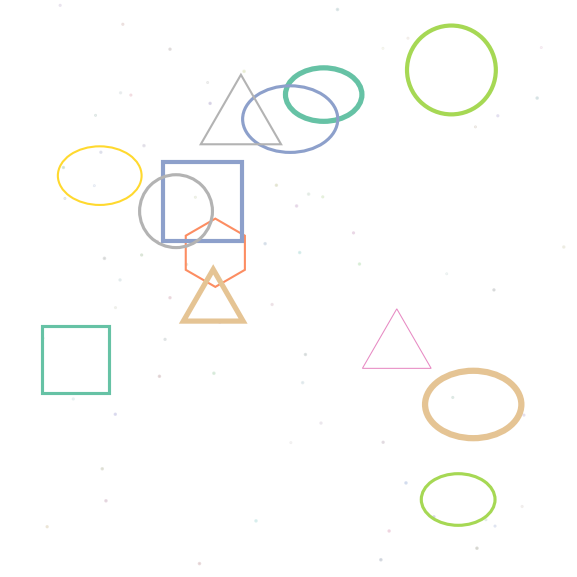[{"shape": "square", "thickness": 1.5, "radius": 0.29, "center": [0.131, 0.376]}, {"shape": "oval", "thickness": 2.5, "radius": 0.33, "center": [0.561, 0.835]}, {"shape": "hexagon", "thickness": 1, "radius": 0.3, "center": [0.373, 0.561]}, {"shape": "oval", "thickness": 1.5, "radius": 0.41, "center": [0.502, 0.793]}, {"shape": "square", "thickness": 2, "radius": 0.34, "center": [0.351, 0.65]}, {"shape": "triangle", "thickness": 0.5, "radius": 0.34, "center": [0.687, 0.396]}, {"shape": "circle", "thickness": 2, "radius": 0.38, "center": [0.782, 0.878]}, {"shape": "oval", "thickness": 1.5, "radius": 0.32, "center": [0.793, 0.134]}, {"shape": "oval", "thickness": 1, "radius": 0.36, "center": [0.173, 0.695]}, {"shape": "triangle", "thickness": 2.5, "radius": 0.3, "center": [0.369, 0.473]}, {"shape": "oval", "thickness": 3, "radius": 0.42, "center": [0.819, 0.299]}, {"shape": "triangle", "thickness": 1, "radius": 0.4, "center": [0.417, 0.789]}, {"shape": "circle", "thickness": 1.5, "radius": 0.32, "center": [0.305, 0.633]}]